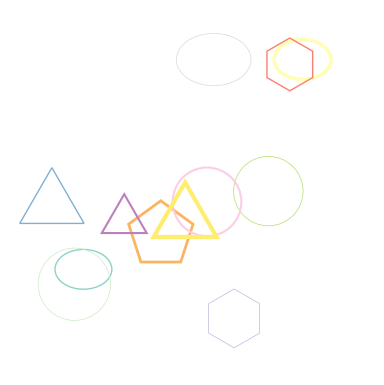[{"shape": "oval", "thickness": 1, "radius": 0.37, "center": [0.217, 0.3]}, {"shape": "oval", "thickness": 2.5, "radius": 0.37, "center": [0.786, 0.846]}, {"shape": "hexagon", "thickness": 0.5, "radius": 0.38, "center": [0.608, 0.173]}, {"shape": "hexagon", "thickness": 1, "radius": 0.34, "center": [0.753, 0.833]}, {"shape": "triangle", "thickness": 1, "radius": 0.48, "center": [0.135, 0.468]}, {"shape": "pentagon", "thickness": 2, "radius": 0.44, "center": [0.418, 0.391]}, {"shape": "circle", "thickness": 0.5, "radius": 0.45, "center": [0.697, 0.504]}, {"shape": "circle", "thickness": 1.5, "radius": 0.45, "center": [0.538, 0.476]}, {"shape": "oval", "thickness": 0.5, "radius": 0.48, "center": [0.555, 0.845]}, {"shape": "triangle", "thickness": 1.5, "radius": 0.34, "center": [0.323, 0.428]}, {"shape": "circle", "thickness": 0.5, "radius": 0.47, "center": [0.193, 0.262]}, {"shape": "triangle", "thickness": 3, "radius": 0.47, "center": [0.481, 0.432]}]